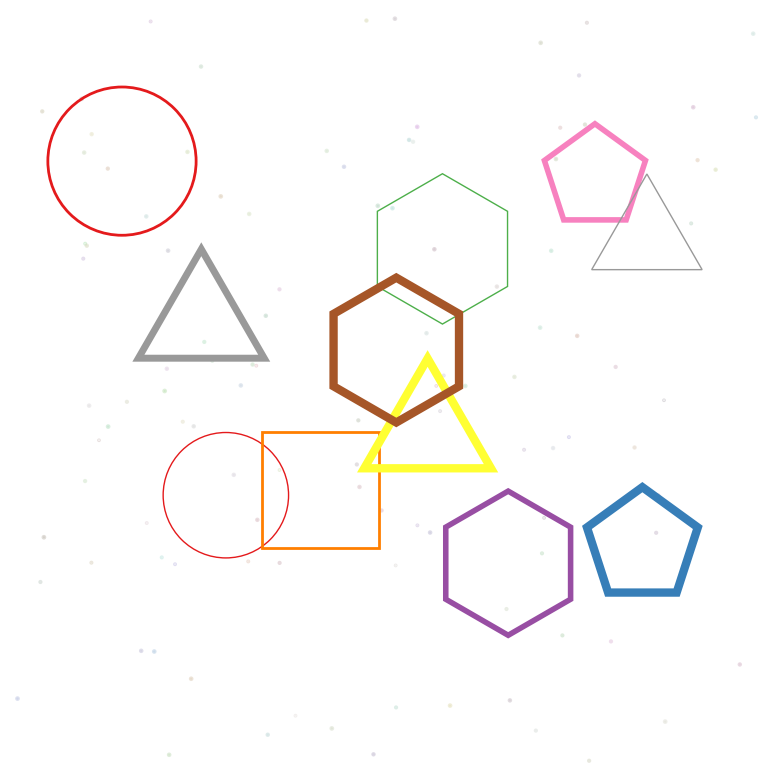[{"shape": "circle", "thickness": 1, "radius": 0.48, "center": [0.158, 0.791]}, {"shape": "circle", "thickness": 0.5, "radius": 0.41, "center": [0.293, 0.357]}, {"shape": "pentagon", "thickness": 3, "radius": 0.38, "center": [0.834, 0.292]}, {"shape": "hexagon", "thickness": 0.5, "radius": 0.49, "center": [0.575, 0.677]}, {"shape": "hexagon", "thickness": 2, "radius": 0.47, "center": [0.66, 0.269]}, {"shape": "square", "thickness": 1, "radius": 0.38, "center": [0.416, 0.364]}, {"shape": "triangle", "thickness": 3, "radius": 0.48, "center": [0.555, 0.439]}, {"shape": "hexagon", "thickness": 3, "radius": 0.47, "center": [0.515, 0.545]}, {"shape": "pentagon", "thickness": 2, "radius": 0.35, "center": [0.773, 0.77]}, {"shape": "triangle", "thickness": 2.5, "radius": 0.47, "center": [0.261, 0.582]}, {"shape": "triangle", "thickness": 0.5, "radius": 0.41, "center": [0.84, 0.691]}]